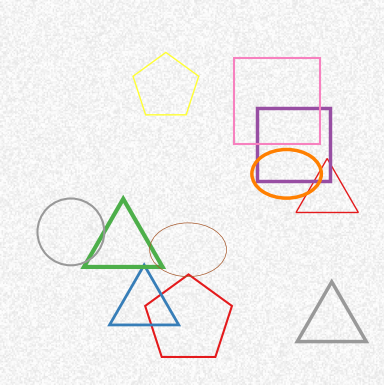[{"shape": "triangle", "thickness": 1, "radius": 0.47, "center": [0.85, 0.495]}, {"shape": "pentagon", "thickness": 1.5, "radius": 0.59, "center": [0.49, 0.169]}, {"shape": "triangle", "thickness": 2, "radius": 0.52, "center": [0.374, 0.208]}, {"shape": "triangle", "thickness": 3, "radius": 0.59, "center": [0.32, 0.366]}, {"shape": "square", "thickness": 2.5, "radius": 0.47, "center": [0.763, 0.625]}, {"shape": "oval", "thickness": 2.5, "radius": 0.45, "center": [0.744, 0.549]}, {"shape": "pentagon", "thickness": 1, "radius": 0.45, "center": [0.431, 0.774]}, {"shape": "oval", "thickness": 0.5, "radius": 0.5, "center": [0.489, 0.351]}, {"shape": "square", "thickness": 1.5, "radius": 0.56, "center": [0.72, 0.738]}, {"shape": "circle", "thickness": 1.5, "radius": 0.43, "center": [0.184, 0.398]}, {"shape": "triangle", "thickness": 2.5, "radius": 0.52, "center": [0.862, 0.165]}]